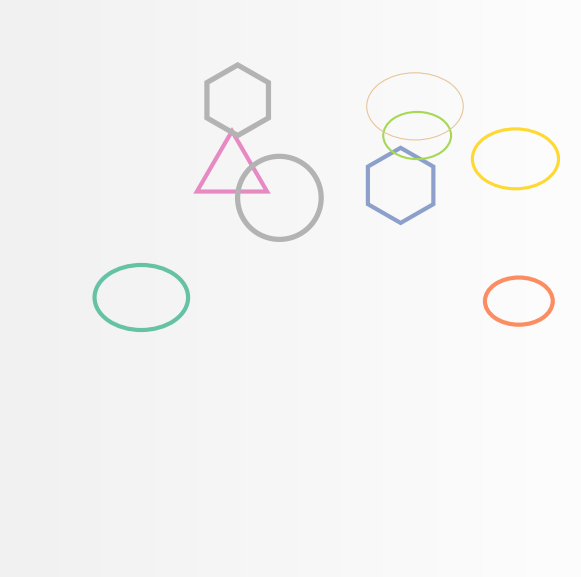[{"shape": "oval", "thickness": 2, "radius": 0.4, "center": [0.243, 0.484]}, {"shape": "oval", "thickness": 2, "radius": 0.29, "center": [0.893, 0.478]}, {"shape": "hexagon", "thickness": 2, "radius": 0.33, "center": [0.689, 0.678]}, {"shape": "triangle", "thickness": 2, "radius": 0.35, "center": [0.399, 0.702]}, {"shape": "oval", "thickness": 1, "radius": 0.29, "center": [0.718, 0.764]}, {"shape": "oval", "thickness": 1.5, "radius": 0.37, "center": [0.887, 0.724]}, {"shape": "oval", "thickness": 0.5, "radius": 0.42, "center": [0.714, 0.815]}, {"shape": "circle", "thickness": 2.5, "radius": 0.36, "center": [0.481, 0.657]}, {"shape": "hexagon", "thickness": 2.5, "radius": 0.31, "center": [0.409, 0.826]}]